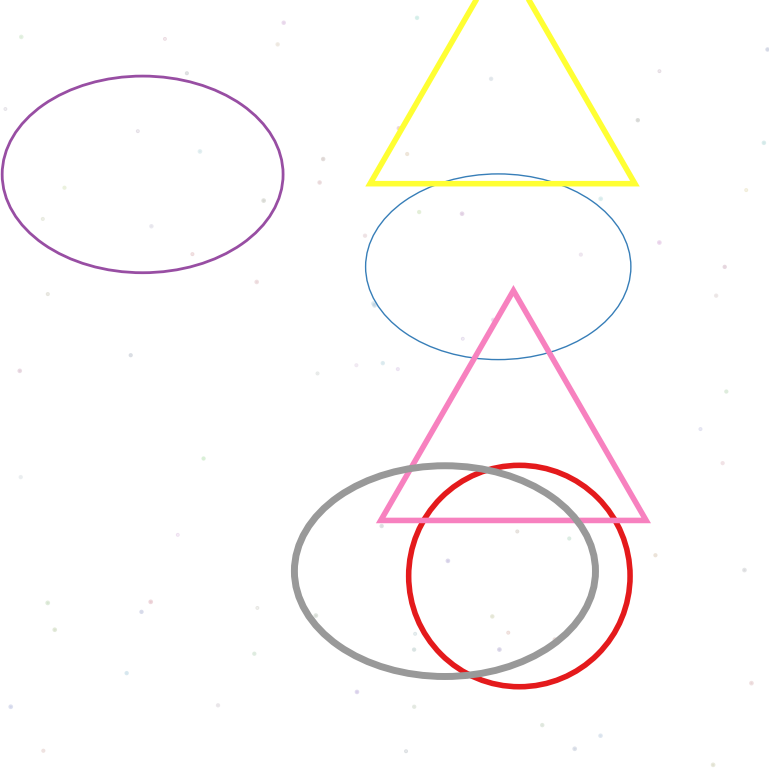[{"shape": "circle", "thickness": 2, "radius": 0.72, "center": [0.674, 0.252]}, {"shape": "oval", "thickness": 0.5, "radius": 0.86, "center": [0.647, 0.654]}, {"shape": "oval", "thickness": 1, "radius": 0.91, "center": [0.185, 0.774]}, {"shape": "triangle", "thickness": 2, "radius": 0.99, "center": [0.653, 0.861]}, {"shape": "triangle", "thickness": 2, "radius": 1.0, "center": [0.667, 0.424]}, {"shape": "oval", "thickness": 2.5, "radius": 0.98, "center": [0.578, 0.258]}]